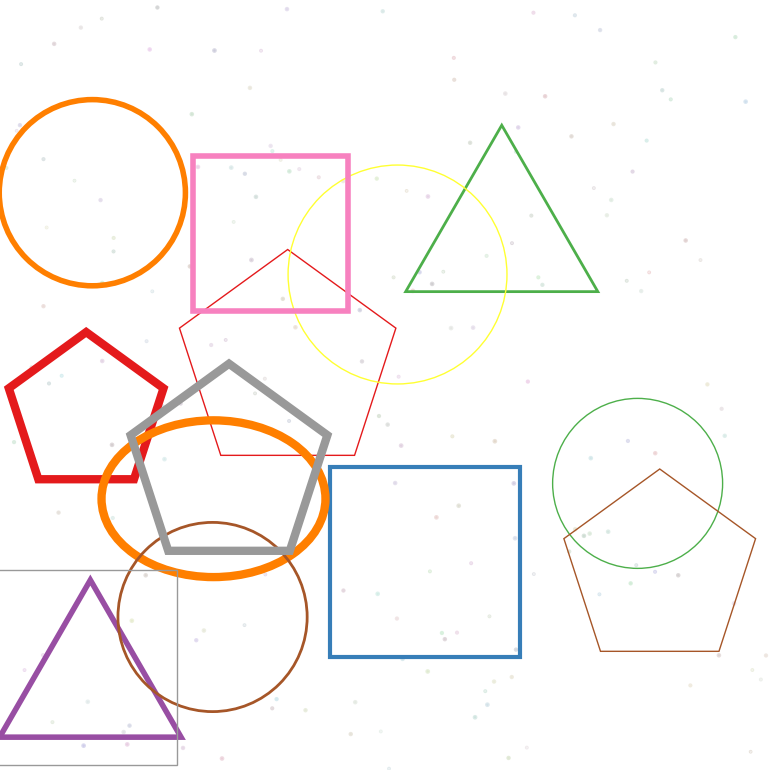[{"shape": "pentagon", "thickness": 0.5, "radius": 0.74, "center": [0.374, 0.528]}, {"shape": "pentagon", "thickness": 3, "radius": 0.53, "center": [0.112, 0.463]}, {"shape": "square", "thickness": 1.5, "radius": 0.62, "center": [0.552, 0.271]}, {"shape": "triangle", "thickness": 1, "radius": 0.72, "center": [0.652, 0.693]}, {"shape": "circle", "thickness": 0.5, "radius": 0.55, "center": [0.828, 0.372]}, {"shape": "triangle", "thickness": 2, "radius": 0.68, "center": [0.117, 0.111]}, {"shape": "oval", "thickness": 3, "radius": 0.73, "center": [0.277, 0.352]}, {"shape": "circle", "thickness": 2, "radius": 0.6, "center": [0.12, 0.75]}, {"shape": "circle", "thickness": 0.5, "radius": 0.71, "center": [0.516, 0.644]}, {"shape": "circle", "thickness": 1, "radius": 0.61, "center": [0.276, 0.199]}, {"shape": "pentagon", "thickness": 0.5, "radius": 0.65, "center": [0.857, 0.26]}, {"shape": "square", "thickness": 2, "radius": 0.5, "center": [0.351, 0.697]}, {"shape": "square", "thickness": 0.5, "radius": 0.64, "center": [0.102, 0.133]}, {"shape": "pentagon", "thickness": 3, "radius": 0.67, "center": [0.297, 0.393]}]